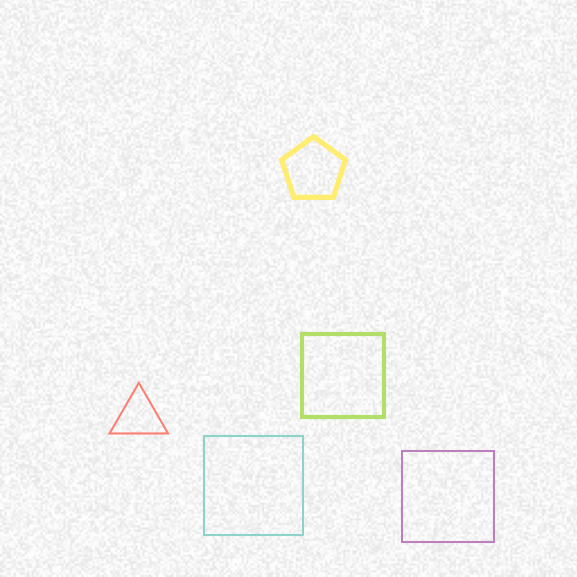[{"shape": "square", "thickness": 1, "radius": 0.43, "center": [0.439, 0.159]}, {"shape": "triangle", "thickness": 1, "radius": 0.29, "center": [0.24, 0.278]}, {"shape": "square", "thickness": 2, "radius": 0.36, "center": [0.594, 0.349]}, {"shape": "square", "thickness": 1, "radius": 0.39, "center": [0.776, 0.139]}, {"shape": "pentagon", "thickness": 2.5, "radius": 0.29, "center": [0.543, 0.704]}]